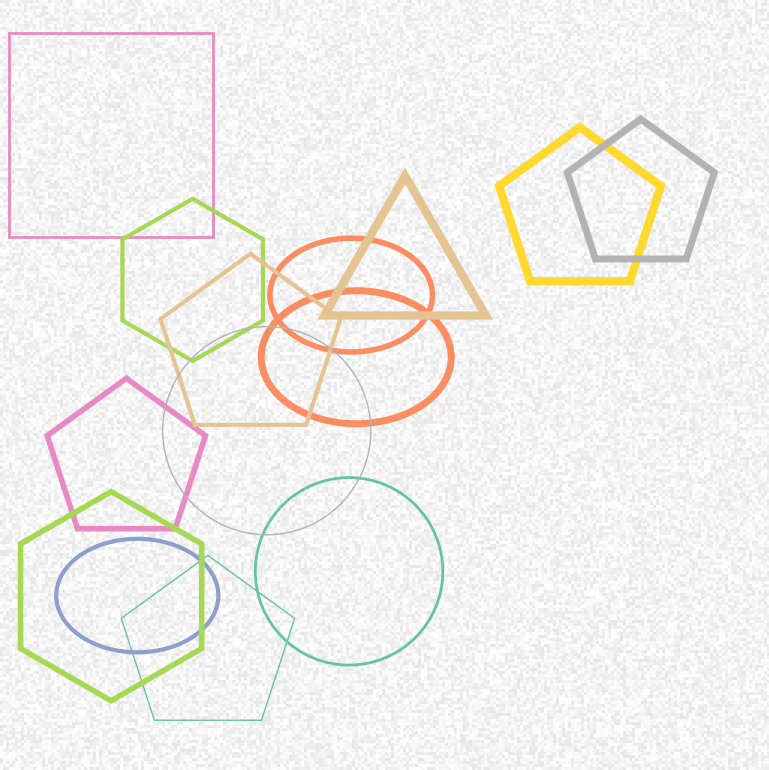[{"shape": "circle", "thickness": 1, "radius": 0.61, "center": [0.453, 0.258]}, {"shape": "pentagon", "thickness": 0.5, "radius": 0.59, "center": [0.27, 0.16]}, {"shape": "oval", "thickness": 2, "radius": 0.53, "center": [0.456, 0.617]}, {"shape": "oval", "thickness": 2.5, "radius": 0.62, "center": [0.463, 0.536]}, {"shape": "oval", "thickness": 1.5, "radius": 0.53, "center": [0.178, 0.227]}, {"shape": "square", "thickness": 1, "radius": 0.66, "center": [0.145, 0.824]}, {"shape": "pentagon", "thickness": 2, "radius": 0.54, "center": [0.164, 0.401]}, {"shape": "hexagon", "thickness": 1.5, "radius": 0.53, "center": [0.25, 0.637]}, {"shape": "hexagon", "thickness": 2, "radius": 0.68, "center": [0.144, 0.226]}, {"shape": "pentagon", "thickness": 3, "radius": 0.55, "center": [0.753, 0.724]}, {"shape": "triangle", "thickness": 3, "radius": 0.6, "center": [0.526, 0.651]}, {"shape": "pentagon", "thickness": 1.5, "radius": 0.61, "center": [0.325, 0.548]}, {"shape": "pentagon", "thickness": 2.5, "radius": 0.5, "center": [0.832, 0.745]}, {"shape": "circle", "thickness": 0.5, "radius": 0.68, "center": [0.346, 0.441]}]